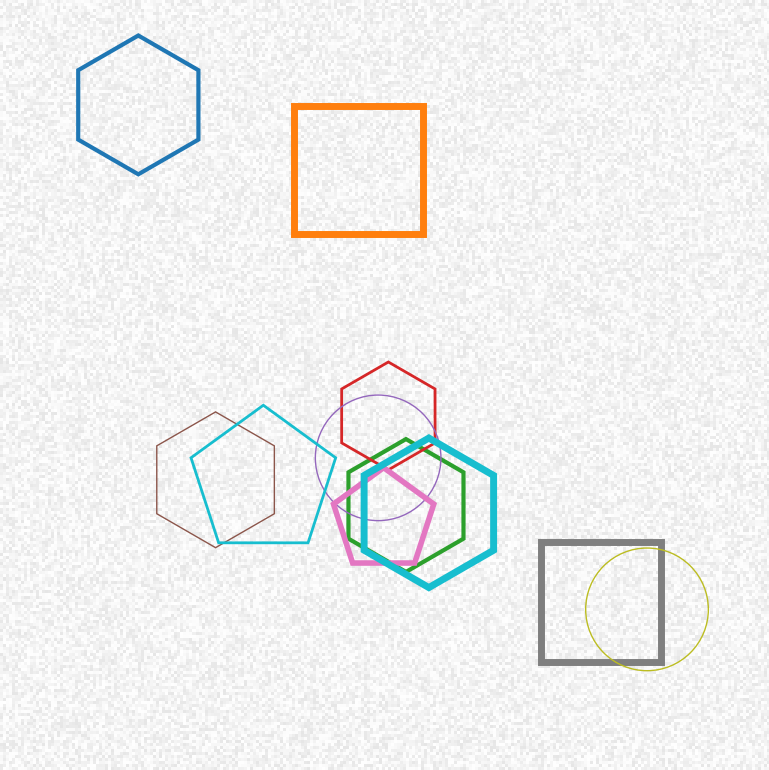[{"shape": "hexagon", "thickness": 1.5, "radius": 0.45, "center": [0.18, 0.864]}, {"shape": "square", "thickness": 2.5, "radius": 0.42, "center": [0.466, 0.779]}, {"shape": "hexagon", "thickness": 1.5, "radius": 0.43, "center": [0.527, 0.344]}, {"shape": "hexagon", "thickness": 1, "radius": 0.35, "center": [0.504, 0.46]}, {"shape": "circle", "thickness": 0.5, "radius": 0.41, "center": [0.491, 0.405]}, {"shape": "hexagon", "thickness": 0.5, "radius": 0.44, "center": [0.28, 0.377]}, {"shape": "pentagon", "thickness": 2, "radius": 0.34, "center": [0.498, 0.324]}, {"shape": "square", "thickness": 2.5, "radius": 0.39, "center": [0.78, 0.218]}, {"shape": "circle", "thickness": 0.5, "radius": 0.4, "center": [0.84, 0.209]}, {"shape": "hexagon", "thickness": 2.5, "radius": 0.49, "center": [0.557, 0.334]}, {"shape": "pentagon", "thickness": 1, "radius": 0.49, "center": [0.342, 0.375]}]